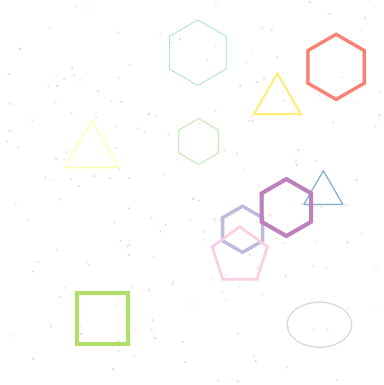[{"shape": "hexagon", "thickness": 0.5, "radius": 0.43, "center": [0.514, 0.863]}, {"shape": "triangle", "thickness": 1, "radius": 0.41, "center": [0.239, 0.606]}, {"shape": "hexagon", "thickness": 2.5, "radius": 0.3, "center": [0.63, 0.404]}, {"shape": "hexagon", "thickness": 2.5, "radius": 0.42, "center": [0.873, 0.826]}, {"shape": "triangle", "thickness": 1, "radius": 0.29, "center": [0.84, 0.498]}, {"shape": "square", "thickness": 3, "radius": 0.34, "center": [0.267, 0.172]}, {"shape": "pentagon", "thickness": 2, "radius": 0.38, "center": [0.623, 0.336]}, {"shape": "oval", "thickness": 1, "radius": 0.42, "center": [0.83, 0.157]}, {"shape": "hexagon", "thickness": 3, "radius": 0.37, "center": [0.744, 0.461]}, {"shape": "hexagon", "thickness": 1, "radius": 0.3, "center": [0.516, 0.633]}, {"shape": "triangle", "thickness": 1.5, "radius": 0.35, "center": [0.721, 0.739]}]